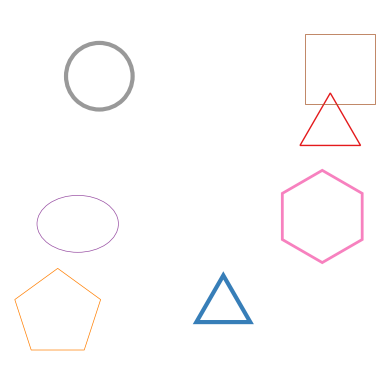[{"shape": "triangle", "thickness": 1, "radius": 0.45, "center": [0.858, 0.668]}, {"shape": "triangle", "thickness": 3, "radius": 0.4, "center": [0.58, 0.204]}, {"shape": "oval", "thickness": 0.5, "radius": 0.53, "center": [0.202, 0.419]}, {"shape": "pentagon", "thickness": 0.5, "radius": 0.59, "center": [0.15, 0.186]}, {"shape": "square", "thickness": 0.5, "radius": 0.46, "center": [0.883, 0.821]}, {"shape": "hexagon", "thickness": 2, "radius": 0.6, "center": [0.837, 0.438]}, {"shape": "circle", "thickness": 3, "radius": 0.43, "center": [0.258, 0.802]}]